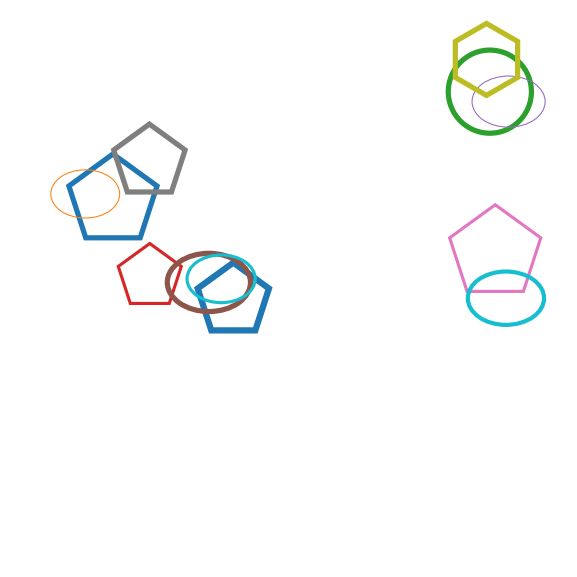[{"shape": "pentagon", "thickness": 2.5, "radius": 0.4, "center": [0.196, 0.652]}, {"shape": "pentagon", "thickness": 3, "radius": 0.32, "center": [0.404, 0.48]}, {"shape": "oval", "thickness": 0.5, "radius": 0.3, "center": [0.148, 0.663]}, {"shape": "circle", "thickness": 2.5, "radius": 0.36, "center": [0.848, 0.84]}, {"shape": "pentagon", "thickness": 1.5, "radius": 0.29, "center": [0.259, 0.52]}, {"shape": "oval", "thickness": 0.5, "radius": 0.32, "center": [0.881, 0.823]}, {"shape": "oval", "thickness": 2.5, "radius": 0.36, "center": [0.362, 0.51]}, {"shape": "pentagon", "thickness": 1.5, "radius": 0.41, "center": [0.858, 0.562]}, {"shape": "pentagon", "thickness": 2.5, "radius": 0.32, "center": [0.259, 0.719]}, {"shape": "hexagon", "thickness": 2.5, "radius": 0.31, "center": [0.842, 0.896]}, {"shape": "oval", "thickness": 2, "radius": 0.33, "center": [0.876, 0.483]}, {"shape": "oval", "thickness": 1.5, "radius": 0.3, "center": [0.383, 0.516]}]